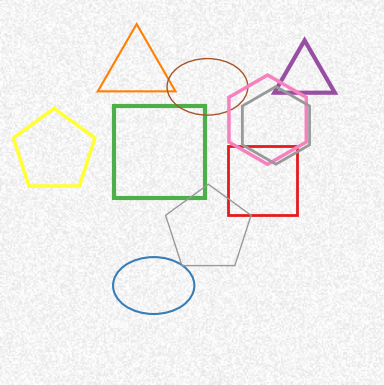[{"shape": "square", "thickness": 2, "radius": 0.45, "center": [0.682, 0.531]}, {"shape": "oval", "thickness": 1.5, "radius": 0.53, "center": [0.399, 0.258]}, {"shape": "square", "thickness": 3, "radius": 0.6, "center": [0.414, 0.605]}, {"shape": "triangle", "thickness": 3, "radius": 0.45, "center": [0.791, 0.805]}, {"shape": "triangle", "thickness": 1.5, "radius": 0.58, "center": [0.355, 0.821]}, {"shape": "pentagon", "thickness": 2.5, "radius": 0.56, "center": [0.141, 0.607]}, {"shape": "oval", "thickness": 1, "radius": 0.52, "center": [0.539, 0.774]}, {"shape": "hexagon", "thickness": 2.5, "radius": 0.58, "center": [0.695, 0.689]}, {"shape": "hexagon", "thickness": 2, "radius": 0.5, "center": [0.717, 0.674]}, {"shape": "pentagon", "thickness": 1, "radius": 0.58, "center": [0.541, 0.405]}]